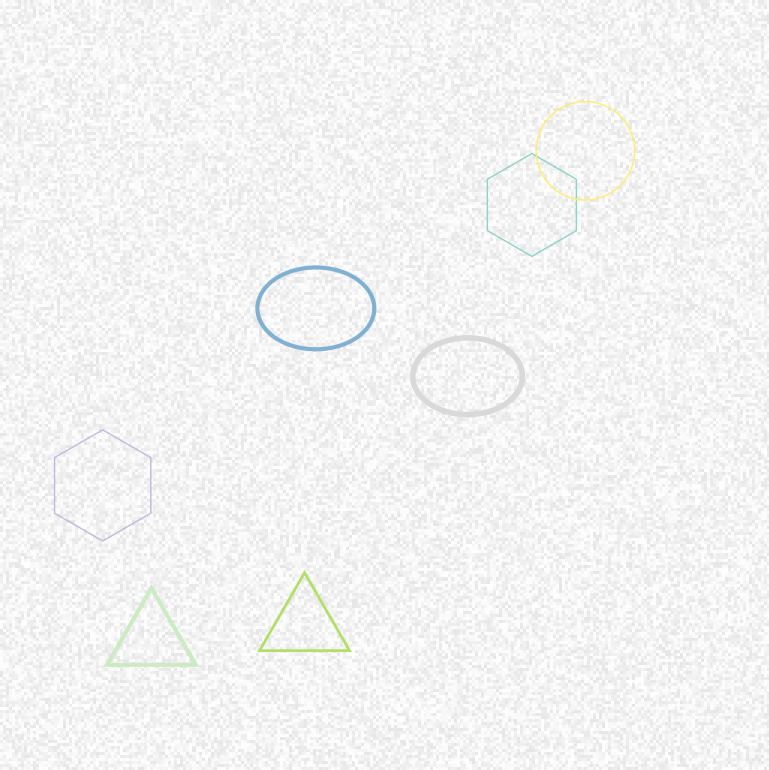[{"shape": "hexagon", "thickness": 0.5, "radius": 0.33, "center": [0.691, 0.734]}, {"shape": "hexagon", "thickness": 0.5, "radius": 0.36, "center": [0.133, 0.37]}, {"shape": "oval", "thickness": 1.5, "radius": 0.38, "center": [0.41, 0.6]}, {"shape": "triangle", "thickness": 1, "radius": 0.34, "center": [0.396, 0.189]}, {"shape": "oval", "thickness": 2, "radius": 0.36, "center": [0.607, 0.511]}, {"shape": "triangle", "thickness": 1.5, "radius": 0.33, "center": [0.197, 0.17]}, {"shape": "circle", "thickness": 0.5, "radius": 0.32, "center": [0.76, 0.804]}]